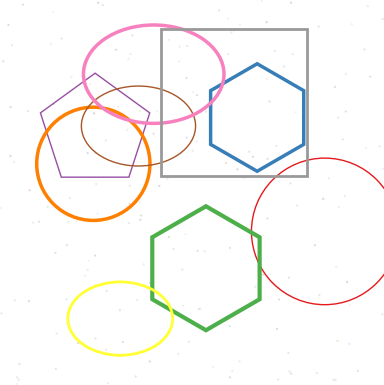[{"shape": "circle", "thickness": 1, "radius": 0.95, "center": [0.843, 0.399]}, {"shape": "hexagon", "thickness": 2.5, "radius": 0.7, "center": [0.668, 0.695]}, {"shape": "hexagon", "thickness": 3, "radius": 0.8, "center": [0.535, 0.303]}, {"shape": "pentagon", "thickness": 1, "radius": 0.75, "center": [0.247, 0.661]}, {"shape": "circle", "thickness": 2.5, "radius": 0.74, "center": [0.242, 0.575]}, {"shape": "oval", "thickness": 2, "radius": 0.68, "center": [0.312, 0.173]}, {"shape": "oval", "thickness": 1, "radius": 0.74, "center": [0.36, 0.673]}, {"shape": "oval", "thickness": 2.5, "radius": 0.91, "center": [0.399, 0.807]}, {"shape": "square", "thickness": 2, "radius": 0.95, "center": [0.608, 0.733]}]